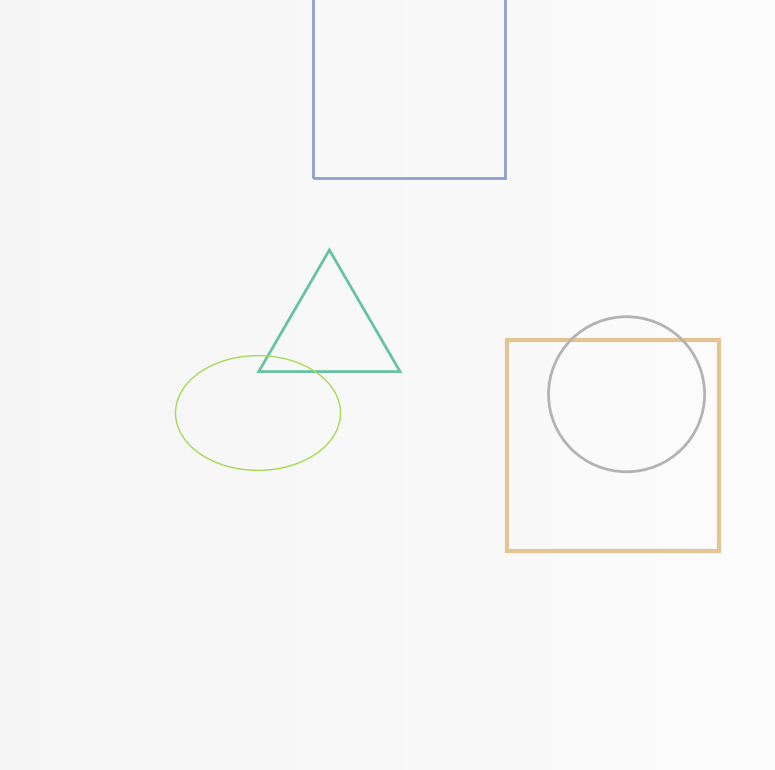[{"shape": "triangle", "thickness": 1, "radius": 0.53, "center": [0.425, 0.57]}, {"shape": "square", "thickness": 1, "radius": 0.62, "center": [0.527, 0.892]}, {"shape": "oval", "thickness": 0.5, "radius": 0.53, "center": [0.333, 0.464]}, {"shape": "square", "thickness": 1.5, "radius": 0.68, "center": [0.792, 0.422]}, {"shape": "circle", "thickness": 1, "radius": 0.5, "center": [0.808, 0.488]}]